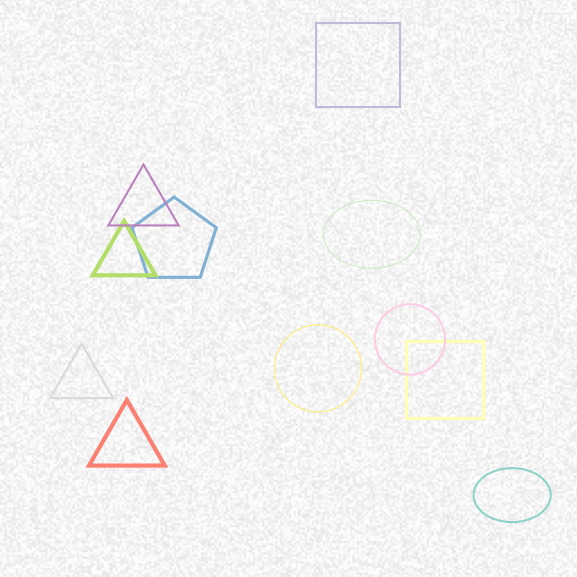[{"shape": "oval", "thickness": 1, "radius": 0.33, "center": [0.887, 0.142]}, {"shape": "square", "thickness": 1.5, "radius": 0.33, "center": [0.77, 0.342]}, {"shape": "square", "thickness": 1, "radius": 0.36, "center": [0.62, 0.887]}, {"shape": "triangle", "thickness": 2, "radius": 0.38, "center": [0.22, 0.231]}, {"shape": "pentagon", "thickness": 1.5, "radius": 0.38, "center": [0.301, 0.581]}, {"shape": "triangle", "thickness": 2, "radius": 0.31, "center": [0.215, 0.554]}, {"shape": "circle", "thickness": 1, "radius": 0.3, "center": [0.71, 0.411]}, {"shape": "triangle", "thickness": 1, "radius": 0.31, "center": [0.141, 0.341]}, {"shape": "triangle", "thickness": 1, "radius": 0.35, "center": [0.248, 0.644]}, {"shape": "oval", "thickness": 0.5, "radius": 0.42, "center": [0.644, 0.593]}, {"shape": "circle", "thickness": 0.5, "radius": 0.38, "center": [0.551, 0.361]}]